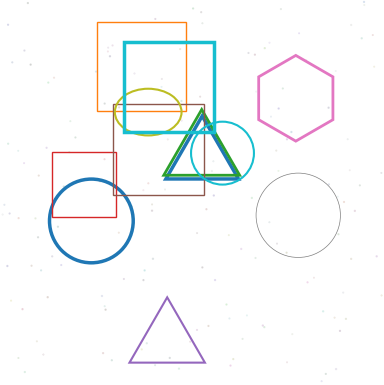[{"shape": "triangle", "thickness": 2.5, "radius": 0.54, "center": [0.525, 0.59]}, {"shape": "circle", "thickness": 2.5, "radius": 0.54, "center": [0.237, 0.426]}, {"shape": "square", "thickness": 1, "radius": 0.58, "center": [0.367, 0.827]}, {"shape": "triangle", "thickness": 2, "radius": 0.57, "center": [0.524, 0.602]}, {"shape": "square", "thickness": 1, "radius": 0.42, "center": [0.218, 0.521]}, {"shape": "triangle", "thickness": 1.5, "radius": 0.57, "center": [0.434, 0.115]}, {"shape": "square", "thickness": 1, "radius": 0.59, "center": [0.412, 0.612]}, {"shape": "hexagon", "thickness": 2, "radius": 0.56, "center": [0.768, 0.745]}, {"shape": "circle", "thickness": 0.5, "radius": 0.55, "center": [0.775, 0.441]}, {"shape": "oval", "thickness": 1.5, "radius": 0.43, "center": [0.385, 0.709]}, {"shape": "circle", "thickness": 1.5, "radius": 0.41, "center": [0.578, 0.602]}, {"shape": "square", "thickness": 2.5, "radius": 0.58, "center": [0.439, 0.775]}]